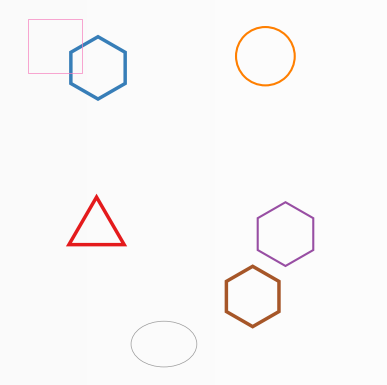[{"shape": "triangle", "thickness": 2.5, "radius": 0.41, "center": [0.249, 0.406]}, {"shape": "hexagon", "thickness": 2.5, "radius": 0.4, "center": [0.253, 0.824]}, {"shape": "hexagon", "thickness": 1.5, "radius": 0.41, "center": [0.737, 0.392]}, {"shape": "circle", "thickness": 1.5, "radius": 0.38, "center": [0.685, 0.854]}, {"shape": "hexagon", "thickness": 2.5, "radius": 0.39, "center": [0.652, 0.23]}, {"shape": "square", "thickness": 0.5, "radius": 0.35, "center": [0.141, 0.88]}, {"shape": "oval", "thickness": 0.5, "radius": 0.42, "center": [0.423, 0.106]}]